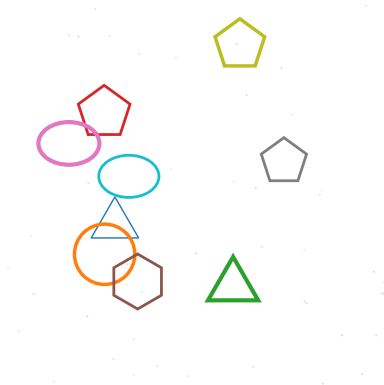[{"shape": "triangle", "thickness": 1, "radius": 0.36, "center": [0.298, 0.417]}, {"shape": "circle", "thickness": 2.5, "radius": 0.39, "center": [0.272, 0.34]}, {"shape": "triangle", "thickness": 3, "radius": 0.38, "center": [0.605, 0.258]}, {"shape": "pentagon", "thickness": 2, "radius": 0.35, "center": [0.271, 0.708]}, {"shape": "hexagon", "thickness": 2, "radius": 0.36, "center": [0.357, 0.269]}, {"shape": "oval", "thickness": 3, "radius": 0.4, "center": [0.179, 0.627]}, {"shape": "pentagon", "thickness": 2, "radius": 0.31, "center": [0.737, 0.581]}, {"shape": "pentagon", "thickness": 2.5, "radius": 0.34, "center": [0.623, 0.884]}, {"shape": "oval", "thickness": 2, "radius": 0.39, "center": [0.335, 0.542]}]